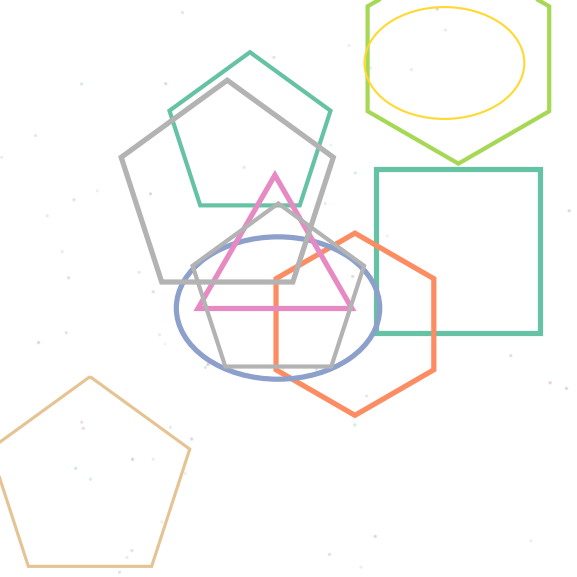[{"shape": "square", "thickness": 2.5, "radius": 0.71, "center": [0.794, 0.564]}, {"shape": "pentagon", "thickness": 2, "radius": 0.73, "center": [0.433, 0.762]}, {"shape": "hexagon", "thickness": 2.5, "radius": 0.79, "center": [0.615, 0.438]}, {"shape": "oval", "thickness": 2.5, "radius": 0.88, "center": [0.481, 0.466]}, {"shape": "triangle", "thickness": 2.5, "radius": 0.77, "center": [0.476, 0.542]}, {"shape": "hexagon", "thickness": 2, "radius": 0.91, "center": [0.794, 0.897]}, {"shape": "oval", "thickness": 1, "radius": 0.69, "center": [0.77, 0.89]}, {"shape": "pentagon", "thickness": 1.5, "radius": 0.91, "center": [0.156, 0.165]}, {"shape": "pentagon", "thickness": 2.5, "radius": 0.97, "center": [0.394, 0.667]}, {"shape": "pentagon", "thickness": 2, "radius": 0.78, "center": [0.482, 0.491]}]